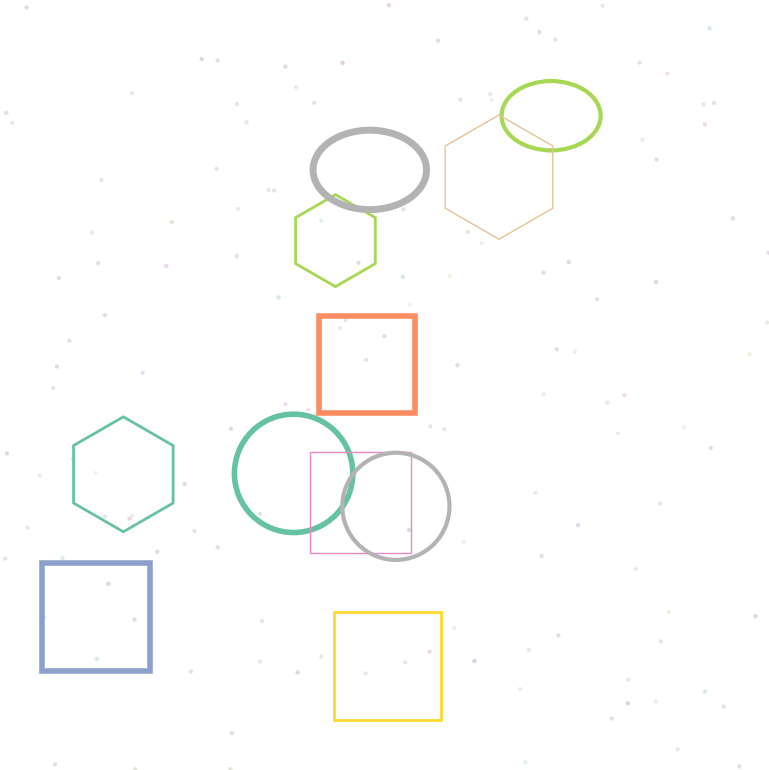[{"shape": "hexagon", "thickness": 1, "radius": 0.37, "center": [0.16, 0.384]}, {"shape": "circle", "thickness": 2, "radius": 0.38, "center": [0.381, 0.385]}, {"shape": "square", "thickness": 2, "radius": 0.31, "center": [0.477, 0.526]}, {"shape": "square", "thickness": 2, "radius": 0.35, "center": [0.124, 0.199]}, {"shape": "square", "thickness": 0.5, "radius": 0.33, "center": [0.468, 0.348]}, {"shape": "hexagon", "thickness": 1, "radius": 0.3, "center": [0.436, 0.687]}, {"shape": "oval", "thickness": 1.5, "radius": 0.32, "center": [0.716, 0.85]}, {"shape": "square", "thickness": 1, "radius": 0.35, "center": [0.503, 0.134]}, {"shape": "hexagon", "thickness": 0.5, "radius": 0.4, "center": [0.648, 0.77]}, {"shape": "circle", "thickness": 1.5, "radius": 0.35, "center": [0.514, 0.342]}, {"shape": "oval", "thickness": 2.5, "radius": 0.37, "center": [0.48, 0.779]}]